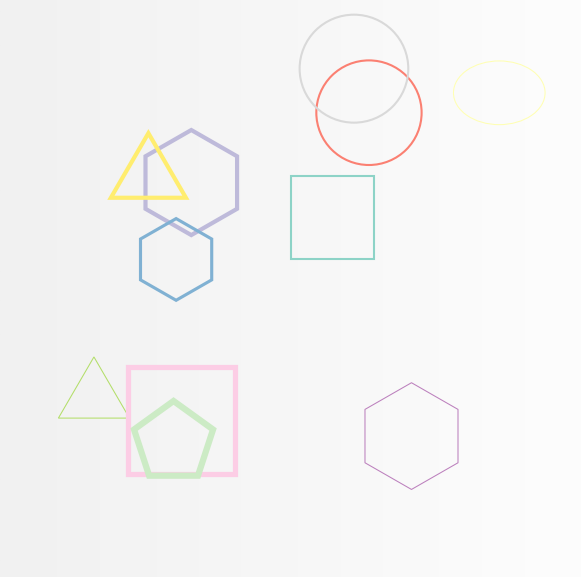[{"shape": "square", "thickness": 1, "radius": 0.36, "center": [0.572, 0.623]}, {"shape": "oval", "thickness": 0.5, "radius": 0.39, "center": [0.859, 0.838]}, {"shape": "hexagon", "thickness": 2, "radius": 0.45, "center": [0.329, 0.683]}, {"shape": "circle", "thickness": 1, "radius": 0.45, "center": [0.635, 0.804]}, {"shape": "hexagon", "thickness": 1.5, "radius": 0.35, "center": [0.303, 0.55]}, {"shape": "triangle", "thickness": 0.5, "radius": 0.35, "center": [0.162, 0.31]}, {"shape": "square", "thickness": 2.5, "radius": 0.46, "center": [0.313, 0.271]}, {"shape": "circle", "thickness": 1, "radius": 0.47, "center": [0.609, 0.88]}, {"shape": "hexagon", "thickness": 0.5, "radius": 0.46, "center": [0.708, 0.244]}, {"shape": "pentagon", "thickness": 3, "radius": 0.36, "center": [0.299, 0.233]}, {"shape": "triangle", "thickness": 2, "radius": 0.37, "center": [0.255, 0.694]}]